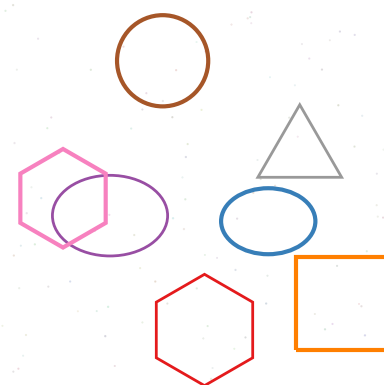[{"shape": "hexagon", "thickness": 2, "radius": 0.72, "center": [0.531, 0.143]}, {"shape": "oval", "thickness": 3, "radius": 0.61, "center": [0.697, 0.425]}, {"shape": "oval", "thickness": 2, "radius": 0.75, "center": [0.286, 0.44]}, {"shape": "square", "thickness": 3, "radius": 0.6, "center": [0.89, 0.212]}, {"shape": "circle", "thickness": 3, "radius": 0.59, "center": [0.422, 0.842]}, {"shape": "hexagon", "thickness": 3, "radius": 0.64, "center": [0.164, 0.485]}, {"shape": "triangle", "thickness": 2, "radius": 0.63, "center": [0.779, 0.602]}]